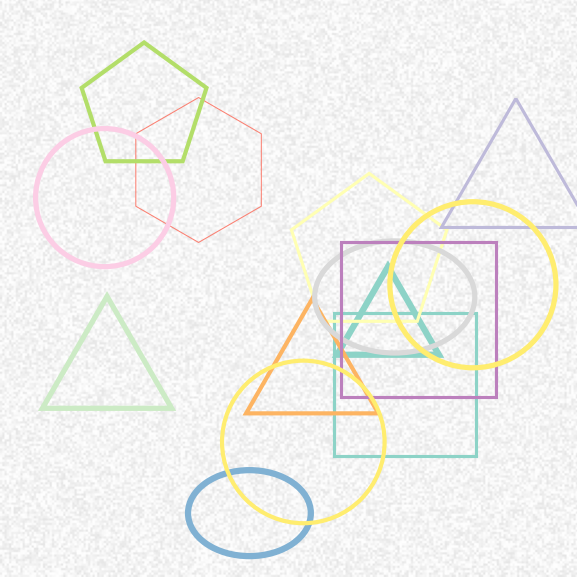[{"shape": "square", "thickness": 1.5, "radius": 0.62, "center": [0.701, 0.333]}, {"shape": "triangle", "thickness": 3, "radius": 0.51, "center": [0.672, 0.436]}, {"shape": "pentagon", "thickness": 1.5, "radius": 0.71, "center": [0.639, 0.557]}, {"shape": "triangle", "thickness": 1.5, "radius": 0.74, "center": [0.893, 0.68]}, {"shape": "hexagon", "thickness": 0.5, "radius": 0.63, "center": [0.344, 0.705]}, {"shape": "oval", "thickness": 3, "radius": 0.53, "center": [0.432, 0.111]}, {"shape": "triangle", "thickness": 2, "radius": 0.66, "center": [0.541, 0.349]}, {"shape": "pentagon", "thickness": 2, "radius": 0.57, "center": [0.249, 0.812]}, {"shape": "circle", "thickness": 2.5, "radius": 0.6, "center": [0.181, 0.657]}, {"shape": "oval", "thickness": 2.5, "radius": 0.69, "center": [0.684, 0.485]}, {"shape": "square", "thickness": 1.5, "radius": 0.67, "center": [0.725, 0.446]}, {"shape": "triangle", "thickness": 2.5, "radius": 0.65, "center": [0.185, 0.357]}, {"shape": "circle", "thickness": 2.5, "radius": 0.72, "center": [0.819, 0.506]}, {"shape": "circle", "thickness": 2, "radius": 0.7, "center": [0.525, 0.234]}]